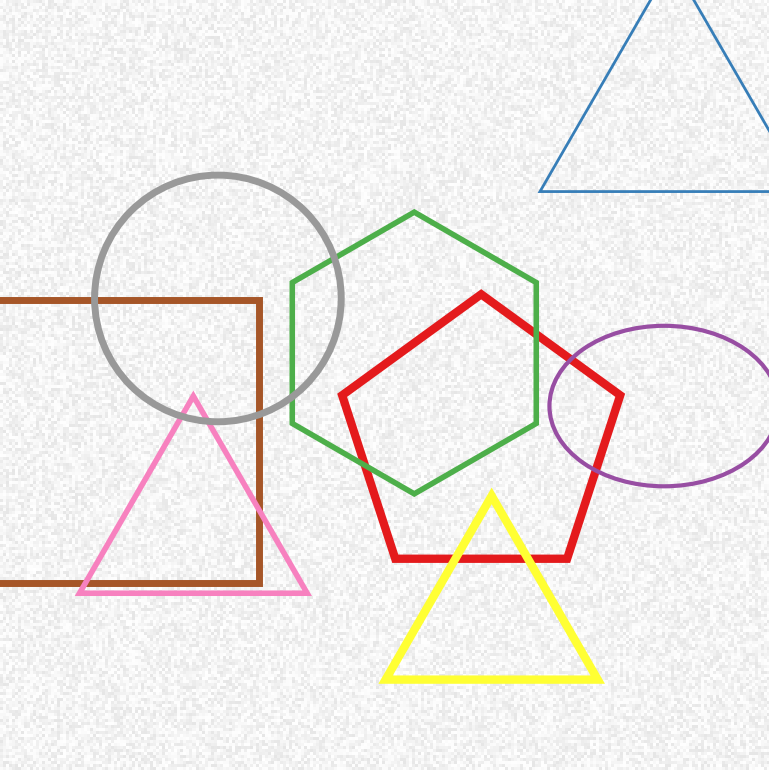[{"shape": "pentagon", "thickness": 3, "radius": 0.95, "center": [0.625, 0.428]}, {"shape": "triangle", "thickness": 1, "radius": 0.99, "center": [0.873, 0.85]}, {"shape": "hexagon", "thickness": 2, "radius": 0.91, "center": [0.538, 0.542]}, {"shape": "oval", "thickness": 1.5, "radius": 0.74, "center": [0.862, 0.473]}, {"shape": "triangle", "thickness": 3, "radius": 0.8, "center": [0.639, 0.197]}, {"shape": "square", "thickness": 2.5, "radius": 0.92, "center": [0.152, 0.427]}, {"shape": "triangle", "thickness": 2, "radius": 0.85, "center": [0.251, 0.315]}, {"shape": "circle", "thickness": 2.5, "radius": 0.8, "center": [0.283, 0.612]}]